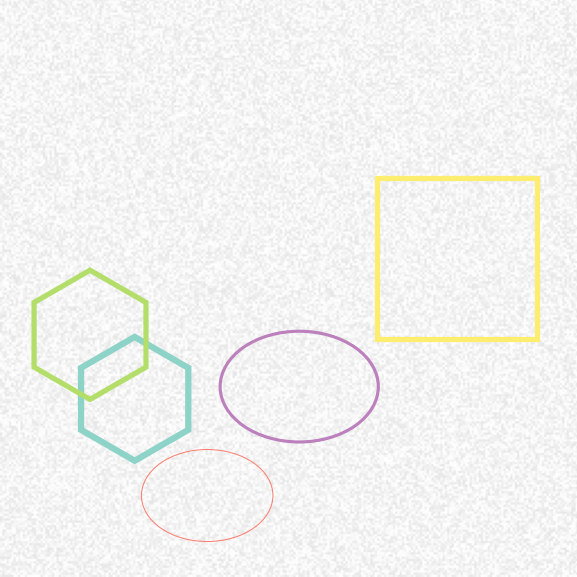[{"shape": "hexagon", "thickness": 3, "radius": 0.54, "center": [0.233, 0.308]}, {"shape": "oval", "thickness": 0.5, "radius": 0.57, "center": [0.359, 0.141]}, {"shape": "hexagon", "thickness": 2.5, "radius": 0.56, "center": [0.156, 0.419]}, {"shape": "oval", "thickness": 1.5, "radius": 0.68, "center": [0.518, 0.33]}, {"shape": "square", "thickness": 2.5, "radius": 0.69, "center": [0.791, 0.552]}]